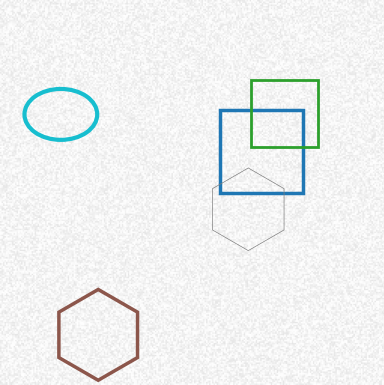[{"shape": "square", "thickness": 2.5, "radius": 0.54, "center": [0.68, 0.606]}, {"shape": "square", "thickness": 2, "radius": 0.44, "center": [0.739, 0.704]}, {"shape": "hexagon", "thickness": 2.5, "radius": 0.59, "center": [0.255, 0.13]}, {"shape": "hexagon", "thickness": 0.5, "radius": 0.54, "center": [0.645, 0.456]}, {"shape": "oval", "thickness": 3, "radius": 0.47, "center": [0.158, 0.703]}]